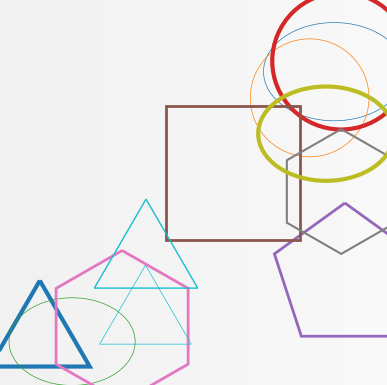[{"shape": "oval", "thickness": 0.5, "radius": 0.91, "center": [0.862, 0.814]}, {"shape": "triangle", "thickness": 3, "radius": 0.74, "center": [0.103, 0.122]}, {"shape": "circle", "thickness": 0.5, "radius": 0.77, "center": [0.799, 0.746]}, {"shape": "oval", "thickness": 0.5, "radius": 0.81, "center": [0.186, 0.113]}, {"shape": "circle", "thickness": 3, "radius": 0.89, "center": [0.88, 0.841]}, {"shape": "pentagon", "thickness": 2, "radius": 0.96, "center": [0.89, 0.281]}, {"shape": "square", "thickness": 2, "radius": 0.87, "center": [0.602, 0.551]}, {"shape": "hexagon", "thickness": 2, "radius": 0.98, "center": [0.315, 0.153]}, {"shape": "hexagon", "thickness": 1.5, "radius": 0.81, "center": [0.881, 0.503]}, {"shape": "oval", "thickness": 3, "radius": 0.87, "center": [0.841, 0.653]}, {"shape": "triangle", "thickness": 1, "radius": 0.77, "center": [0.377, 0.329]}, {"shape": "triangle", "thickness": 0.5, "radius": 0.68, "center": [0.375, 0.174]}]